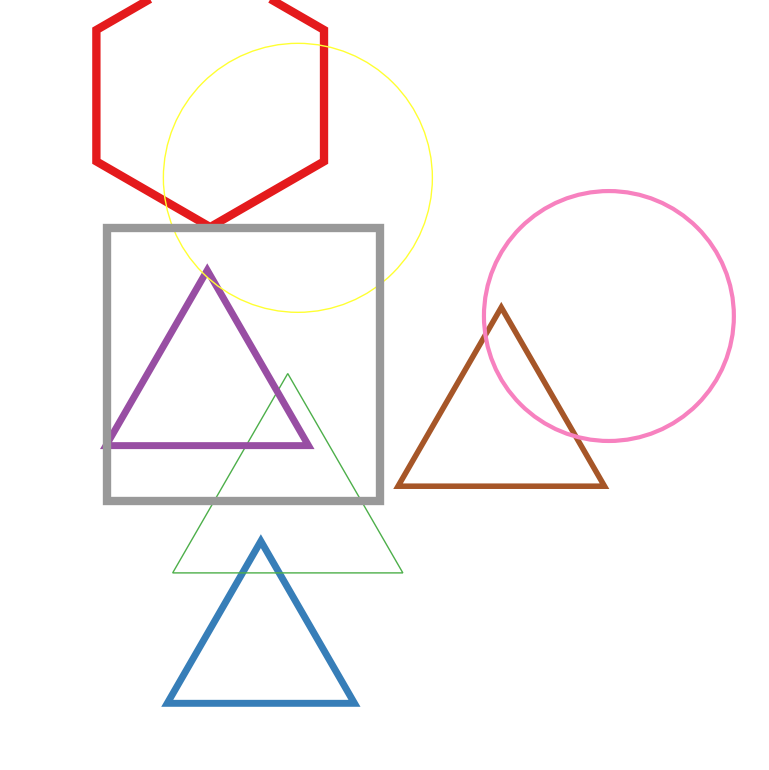[{"shape": "hexagon", "thickness": 3, "radius": 0.85, "center": [0.273, 0.876]}, {"shape": "triangle", "thickness": 2.5, "radius": 0.7, "center": [0.339, 0.157]}, {"shape": "triangle", "thickness": 0.5, "radius": 0.86, "center": [0.374, 0.342]}, {"shape": "triangle", "thickness": 2.5, "radius": 0.76, "center": [0.269, 0.497]}, {"shape": "circle", "thickness": 0.5, "radius": 0.87, "center": [0.387, 0.769]}, {"shape": "triangle", "thickness": 2, "radius": 0.77, "center": [0.651, 0.446]}, {"shape": "circle", "thickness": 1.5, "radius": 0.81, "center": [0.791, 0.59]}, {"shape": "square", "thickness": 3, "radius": 0.89, "center": [0.316, 0.527]}]